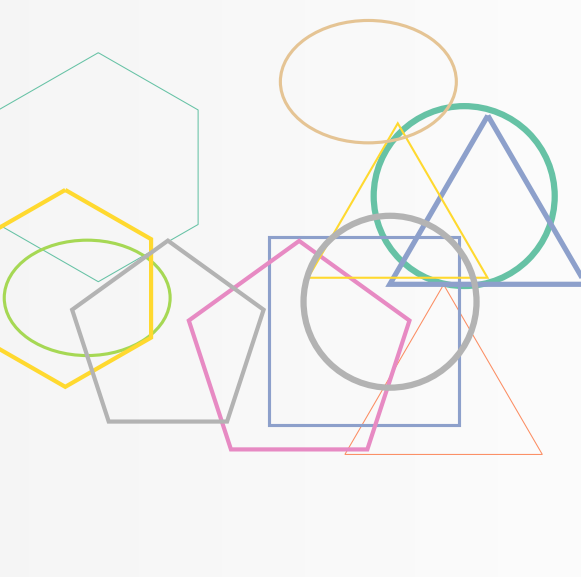[{"shape": "circle", "thickness": 3, "radius": 0.78, "center": [0.799, 0.66]}, {"shape": "hexagon", "thickness": 0.5, "radius": 0.99, "center": [0.169, 0.71]}, {"shape": "triangle", "thickness": 0.5, "radius": 0.98, "center": [0.763, 0.31]}, {"shape": "square", "thickness": 1.5, "radius": 0.82, "center": [0.627, 0.426]}, {"shape": "triangle", "thickness": 2.5, "radius": 0.97, "center": [0.839, 0.604]}, {"shape": "pentagon", "thickness": 2, "radius": 1.0, "center": [0.515, 0.382]}, {"shape": "oval", "thickness": 1.5, "radius": 0.71, "center": [0.15, 0.483]}, {"shape": "triangle", "thickness": 1, "radius": 0.89, "center": [0.684, 0.607]}, {"shape": "hexagon", "thickness": 2, "radius": 0.85, "center": [0.112, 0.5]}, {"shape": "oval", "thickness": 1.5, "radius": 0.76, "center": [0.634, 0.858]}, {"shape": "pentagon", "thickness": 2, "radius": 0.87, "center": [0.289, 0.409]}, {"shape": "circle", "thickness": 3, "radius": 0.74, "center": [0.671, 0.477]}]